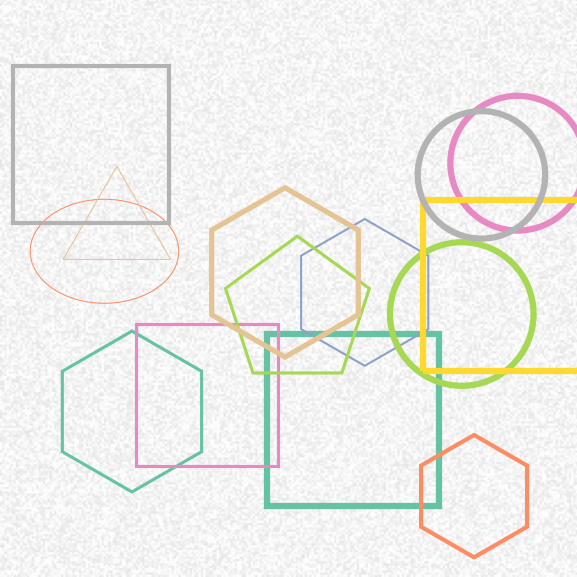[{"shape": "square", "thickness": 3, "radius": 0.74, "center": [0.611, 0.272]}, {"shape": "hexagon", "thickness": 1.5, "radius": 0.7, "center": [0.229, 0.287]}, {"shape": "hexagon", "thickness": 2, "radius": 0.53, "center": [0.821, 0.14]}, {"shape": "oval", "thickness": 0.5, "radius": 0.64, "center": [0.181, 0.564]}, {"shape": "hexagon", "thickness": 1, "radius": 0.64, "center": [0.632, 0.493]}, {"shape": "circle", "thickness": 3, "radius": 0.58, "center": [0.896, 0.717]}, {"shape": "square", "thickness": 1.5, "radius": 0.61, "center": [0.358, 0.315]}, {"shape": "pentagon", "thickness": 1.5, "radius": 0.65, "center": [0.515, 0.459]}, {"shape": "circle", "thickness": 3, "radius": 0.62, "center": [0.8, 0.455]}, {"shape": "square", "thickness": 3, "radius": 0.74, "center": [0.88, 0.505]}, {"shape": "triangle", "thickness": 0.5, "radius": 0.54, "center": [0.202, 0.604]}, {"shape": "hexagon", "thickness": 2.5, "radius": 0.73, "center": [0.494, 0.527]}, {"shape": "circle", "thickness": 3, "radius": 0.55, "center": [0.834, 0.696]}, {"shape": "square", "thickness": 2, "radius": 0.68, "center": [0.157, 0.749]}]